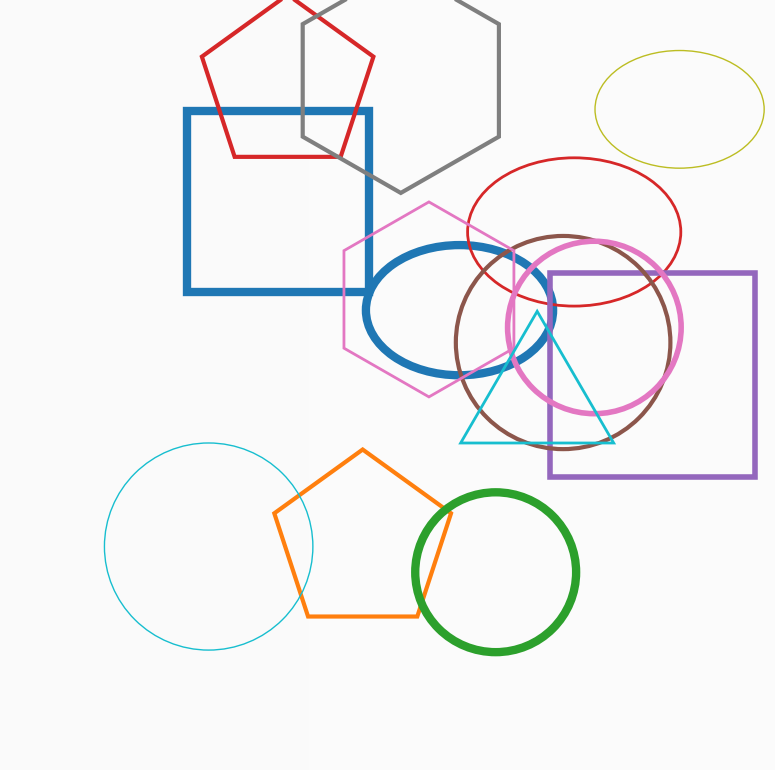[{"shape": "square", "thickness": 3, "radius": 0.59, "center": [0.359, 0.739]}, {"shape": "oval", "thickness": 3, "radius": 0.6, "center": [0.593, 0.597]}, {"shape": "pentagon", "thickness": 1.5, "radius": 0.6, "center": [0.468, 0.296]}, {"shape": "circle", "thickness": 3, "radius": 0.52, "center": [0.64, 0.257]}, {"shape": "pentagon", "thickness": 1.5, "radius": 0.58, "center": [0.371, 0.89]}, {"shape": "oval", "thickness": 1, "radius": 0.69, "center": [0.741, 0.699]}, {"shape": "square", "thickness": 2, "radius": 0.66, "center": [0.842, 0.513]}, {"shape": "circle", "thickness": 1.5, "radius": 0.69, "center": [0.727, 0.555]}, {"shape": "hexagon", "thickness": 1, "radius": 0.63, "center": [0.553, 0.611]}, {"shape": "circle", "thickness": 2, "radius": 0.56, "center": [0.767, 0.575]}, {"shape": "hexagon", "thickness": 1.5, "radius": 0.73, "center": [0.517, 0.896]}, {"shape": "oval", "thickness": 0.5, "radius": 0.55, "center": [0.877, 0.858]}, {"shape": "circle", "thickness": 0.5, "radius": 0.67, "center": [0.269, 0.29]}, {"shape": "triangle", "thickness": 1, "radius": 0.57, "center": [0.693, 0.482]}]